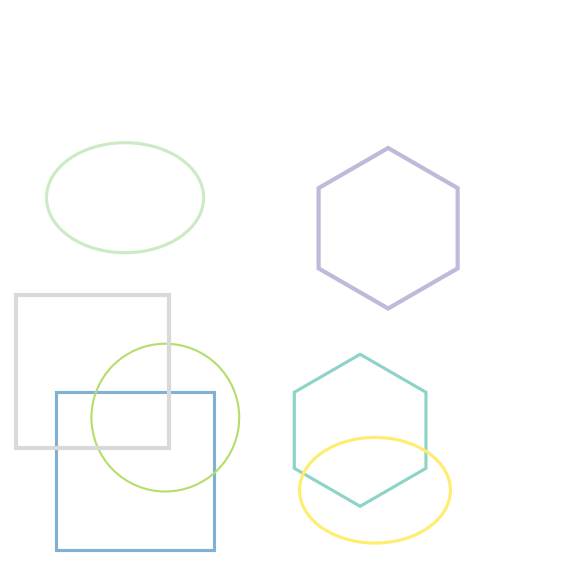[{"shape": "hexagon", "thickness": 1.5, "radius": 0.66, "center": [0.624, 0.254]}, {"shape": "hexagon", "thickness": 2, "radius": 0.69, "center": [0.672, 0.604]}, {"shape": "square", "thickness": 1.5, "radius": 0.68, "center": [0.234, 0.184]}, {"shape": "circle", "thickness": 1, "radius": 0.64, "center": [0.286, 0.276]}, {"shape": "square", "thickness": 2, "radius": 0.66, "center": [0.16, 0.356]}, {"shape": "oval", "thickness": 1.5, "radius": 0.68, "center": [0.217, 0.657]}, {"shape": "oval", "thickness": 1.5, "radius": 0.65, "center": [0.649, 0.15]}]